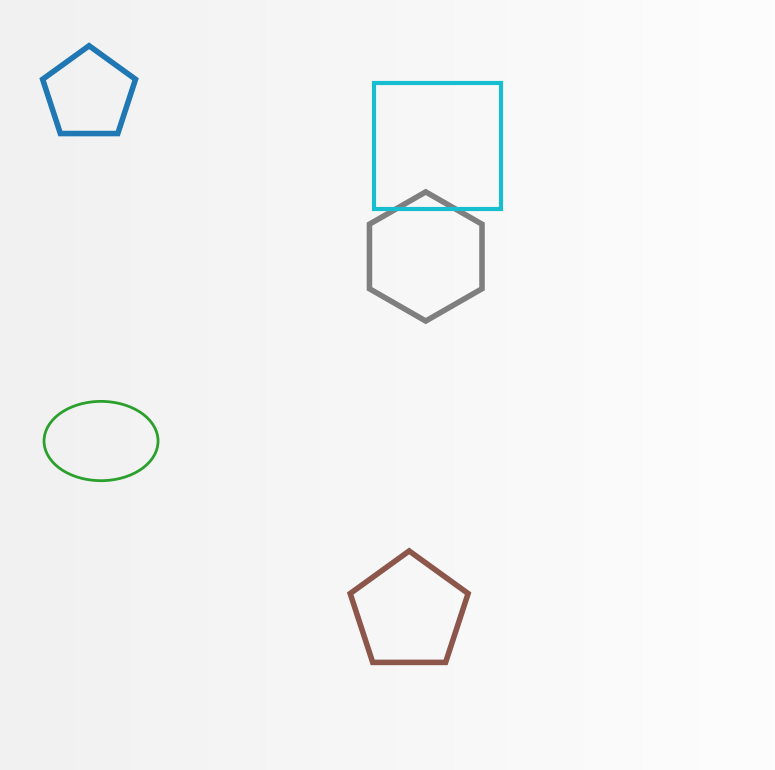[{"shape": "pentagon", "thickness": 2, "radius": 0.32, "center": [0.115, 0.878]}, {"shape": "oval", "thickness": 1, "radius": 0.37, "center": [0.13, 0.427]}, {"shape": "pentagon", "thickness": 2, "radius": 0.4, "center": [0.528, 0.204]}, {"shape": "hexagon", "thickness": 2, "radius": 0.42, "center": [0.549, 0.667]}, {"shape": "square", "thickness": 1.5, "radius": 0.41, "center": [0.564, 0.81]}]